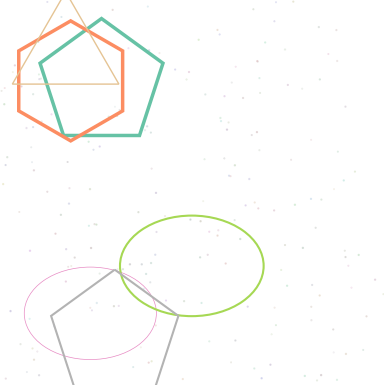[{"shape": "pentagon", "thickness": 2.5, "radius": 0.84, "center": [0.264, 0.784]}, {"shape": "hexagon", "thickness": 2.5, "radius": 0.78, "center": [0.184, 0.79]}, {"shape": "oval", "thickness": 0.5, "radius": 0.86, "center": [0.235, 0.186]}, {"shape": "oval", "thickness": 1.5, "radius": 0.93, "center": [0.498, 0.309]}, {"shape": "triangle", "thickness": 1, "radius": 0.8, "center": [0.17, 0.861]}, {"shape": "pentagon", "thickness": 1.5, "radius": 0.87, "center": [0.298, 0.126]}]